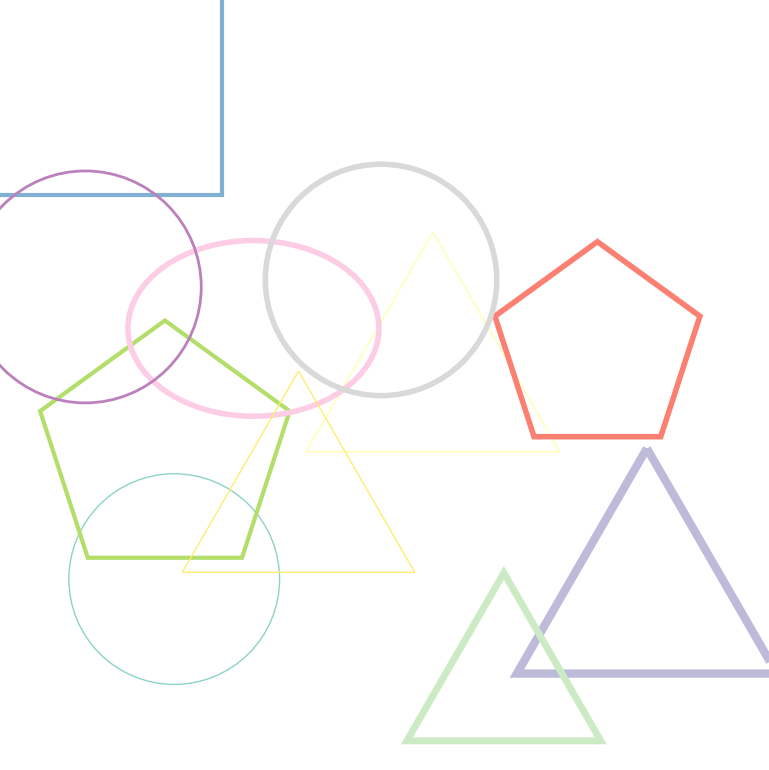[{"shape": "circle", "thickness": 0.5, "radius": 0.68, "center": [0.226, 0.248]}, {"shape": "triangle", "thickness": 0.5, "radius": 0.95, "center": [0.562, 0.509]}, {"shape": "triangle", "thickness": 3, "radius": 0.97, "center": [0.84, 0.223]}, {"shape": "pentagon", "thickness": 2, "radius": 0.7, "center": [0.776, 0.546]}, {"shape": "square", "thickness": 1.5, "radius": 0.76, "center": [0.136, 0.899]}, {"shape": "pentagon", "thickness": 1.5, "radius": 0.85, "center": [0.214, 0.413]}, {"shape": "oval", "thickness": 2, "radius": 0.82, "center": [0.329, 0.574]}, {"shape": "circle", "thickness": 2, "radius": 0.75, "center": [0.495, 0.636]}, {"shape": "circle", "thickness": 1, "radius": 0.75, "center": [0.111, 0.627]}, {"shape": "triangle", "thickness": 2.5, "radius": 0.73, "center": [0.654, 0.111]}, {"shape": "triangle", "thickness": 0.5, "radius": 0.87, "center": [0.388, 0.344]}]